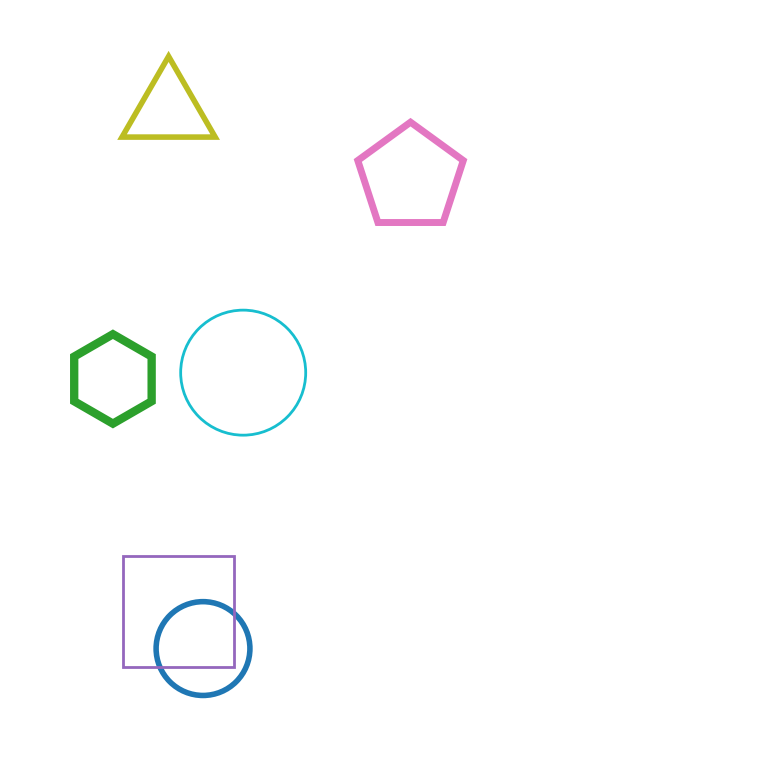[{"shape": "circle", "thickness": 2, "radius": 0.3, "center": [0.264, 0.158]}, {"shape": "hexagon", "thickness": 3, "radius": 0.29, "center": [0.147, 0.508]}, {"shape": "square", "thickness": 1, "radius": 0.36, "center": [0.232, 0.206]}, {"shape": "pentagon", "thickness": 2.5, "radius": 0.36, "center": [0.533, 0.769]}, {"shape": "triangle", "thickness": 2, "radius": 0.35, "center": [0.219, 0.857]}, {"shape": "circle", "thickness": 1, "radius": 0.41, "center": [0.316, 0.516]}]